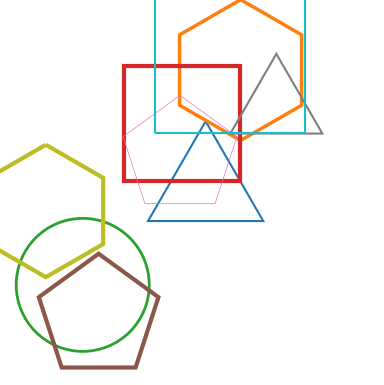[{"shape": "triangle", "thickness": 1.5, "radius": 0.86, "center": [0.534, 0.512]}, {"shape": "hexagon", "thickness": 2.5, "radius": 0.91, "center": [0.625, 0.818]}, {"shape": "circle", "thickness": 2, "radius": 0.86, "center": [0.215, 0.26]}, {"shape": "square", "thickness": 3, "radius": 0.75, "center": [0.473, 0.679]}, {"shape": "pentagon", "thickness": 3, "radius": 0.82, "center": [0.256, 0.178]}, {"shape": "pentagon", "thickness": 0.5, "radius": 0.78, "center": [0.468, 0.597]}, {"shape": "triangle", "thickness": 1.5, "radius": 0.69, "center": [0.718, 0.722]}, {"shape": "hexagon", "thickness": 3, "radius": 0.86, "center": [0.119, 0.452]}, {"shape": "square", "thickness": 1.5, "radius": 0.97, "center": [0.596, 0.849]}]